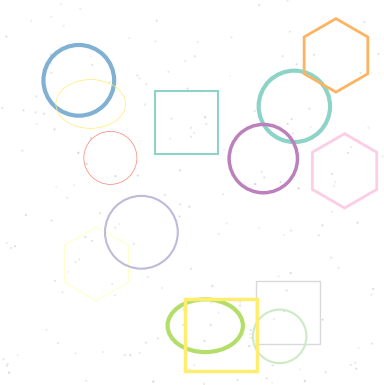[{"shape": "circle", "thickness": 3, "radius": 0.46, "center": [0.765, 0.724]}, {"shape": "square", "thickness": 1.5, "radius": 0.4, "center": [0.484, 0.682]}, {"shape": "hexagon", "thickness": 0.5, "radius": 0.48, "center": [0.25, 0.315]}, {"shape": "circle", "thickness": 1.5, "radius": 0.47, "center": [0.367, 0.397]}, {"shape": "circle", "thickness": 0.5, "radius": 0.34, "center": [0.287, 0.59]}, {"shape": "circle", "thickness": 3, "radius": 0.46, "center": [0.205, 0.791]}, {"shape": "hexagon", "thickness": 2, "radius": 0.48, "center": [0.873, 0.856]}, {"shape": "oval", "thickness": 3, "radius": 0.49, "center": [0.533, 0.154]}, {"shape": "hexagon", "thickness": 2, "radius": 0.48, "center": [0.895, 0.556]}, {"shape": "square", "thickness": 1, "radius": 0.41, "center": [0.748, 0.188]}, {"shape": "circle", "thickness": 2.5, "radius": 0.44, "center": [0.684, 0.588]}, {"shape": "circle", "thickness": 1.5, "radius": 0.35, "center": [0.726, 0.126]}, {"shape": "oval", "thickness": 0.5, "radius": 0.45, "center": [0.236, 0.73]}, {"shape": "square", "thickness": 2.5, "radius": 0.46, "center": [0.574, 0.13]}]